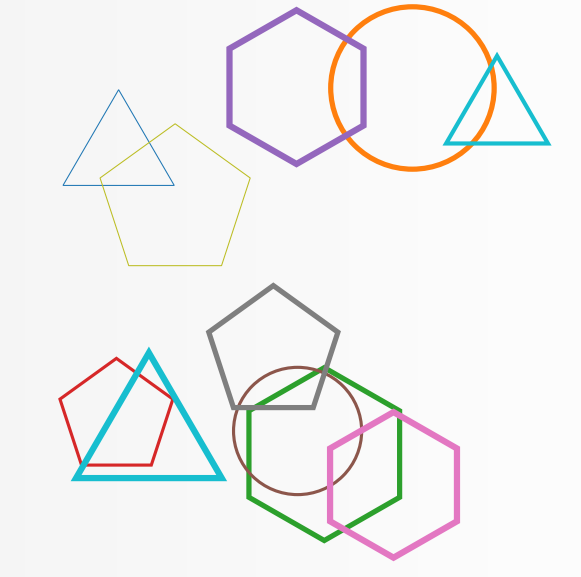[{"shape": "triangle", "thickness": 0.5, "radius": 0.55, "center": [0.204, 0.733]}, {"shape": "circle", "thickness": 2.5, "radius": 0.7, "center": [0.71, 0.847]}, {"shape": "hexagon", "thickness": 2.5, "radius": 0.75, "center": [0.558, 0.213]}, {"shape": "pentagon", "thickness": 1.5, "radius": 0.51, "center": [0.2, 0.276]}, {"shape": "hexagon", "thickness": 3, "radius": 0.67, "center": [0.51, 0.848]}, {"shape": "circle", "thickness": 1.5, "radius": 0.55, "center": [0.512, 0.253]}, {"shape": "hexagon", "thickness": 3, "radius": 0.63, "center": [0.677, 0.16]}, {"shape": "pentagon", "thickness": 2.5, "radius": 0.58, "center": [0.47, 0.388]}, {"shape": "pentagon", "thickness": 0.5, "radius": 0.68, "center": [0.301, 0.649]}, {"shape": "triangle", "thickness": 3, "radius": 0.72, "center": [0.256, 0.244]}, {"shape": "triangle", "thickness": 2, "radius": 0.51, "center": [0.855, 0.801]}]